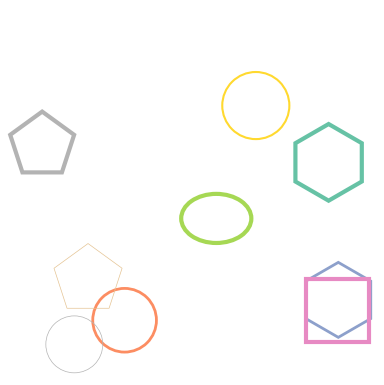[{"shape": "hexagon", "thickness": 3, "radius": 0.5, "center": [0.854, 0.578]}, {"shape": "circle", "thickness": 2, "radius": 0.41, "center": [0.324, 0.168]}, {"shape": "hexagon", "thickness": 2, "radius": 0.49, "center": [0.879, 0.221]}, {"shape": "square", "thickness": 3, "radius": 0.41, "center": [0.877, 0.194]}, {"shape": "oval", "thickness": 3, "radius": 0.46, "center": [0.562, 0.433]}, {"shape": "circle", "thickness": 1.5, "radius": 0.44, "center": [0.664, 0.726]}, {"shape": "pentagon", "thickness": 0.5, "radius": 0.46, "center": [0.229, 0.274]}, {"shape": "pentagon", "thickness": 3, "radius": 0.44, "center": [0.11, 0.623]}, {"shape": "circle", "thickness": 0.5, "radius": 0.37, "center": [0.193, 0.106]}]